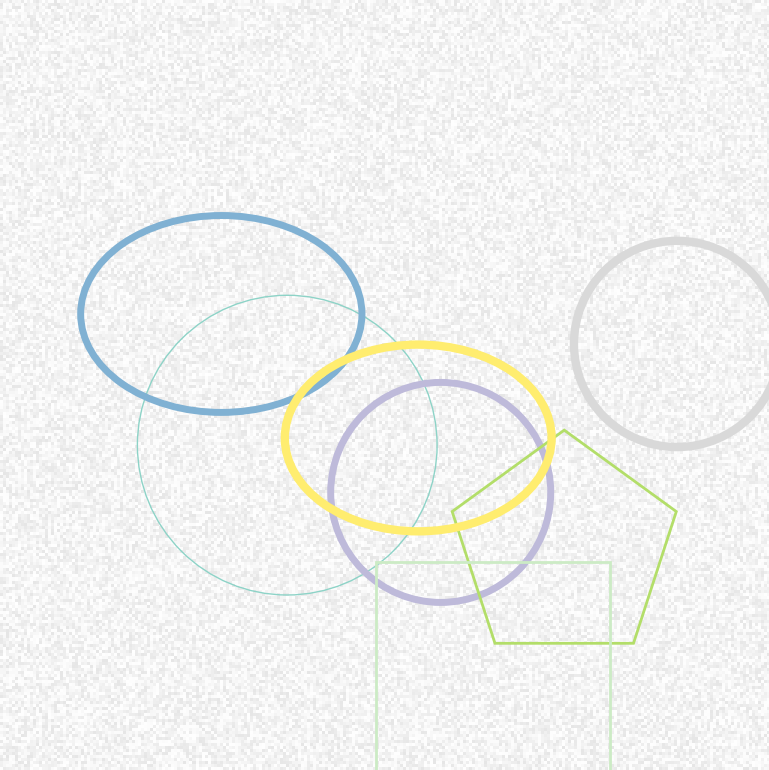[{"shape": "circle", "thickness": 0.5, "radius": 0.97, "center": [0.373, 0.422]}, {"shape": "circle", "thickness": 2.5, "radius": 0.71, "center": [0.572, 0.36]}, {"shape": "oval", "thickness": 2.5, "radius": 0.91, "center": [0.287, 0.592]}, {"shape": "pentagon", "thickness": 1, "radius": 0.77, "center": [0.733, 0.288]}, {"shape": "circle", "thickness": 3, "radius": 0.67, "center": [0.879, 0.553]}, {"shape": "square", "thickness": 1, "radius": 0.76, "center": [0.641, 0.119]}, {"shape": "oval", "thickness": 3, "radius": 0.87, "center": [0.543, 0.431]}]